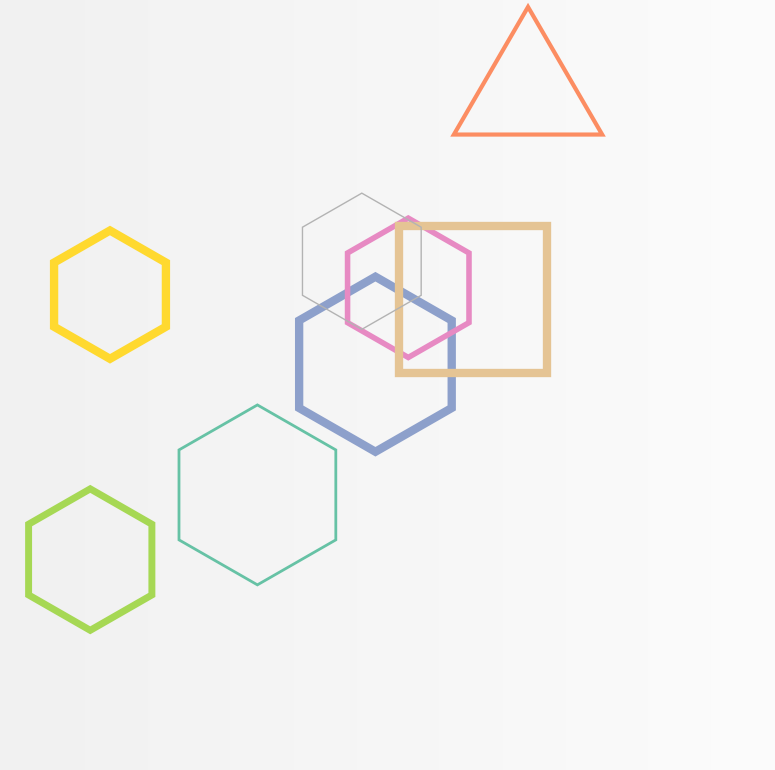[{"shape": "hexagon", "thickness": 1, "radius": 0.58, "center": [0.332, 0.357]}, {"shape": "triangle", "thickness": 1.5, "radius": 0.55, "center": [0.681, 0.88]}, {"shape": "hexagon", "thickness": 3, "radius": 0.57, "center": [0.484, 0.527]}, {"shape": "hexagon", "thickness": 2, "radius": 0.45, "center": [0.527, 0.626]}, {"shape": "hexagon", "thickness": 2.5, "radius": 0.46, "center": [0.116, 0.273]}, {"shape": "hexagon", "thickness": 3, "radius": 0.42, "center": [0.142, 0.617]}, {"shape": "square", "thickness": 3, "radius": 0.48, "center": [0.611, 0.611]}, {"shape": "hexagon", "thickness": 0.5, "radius": 0.44, "center": [0.467, 0.661]}]